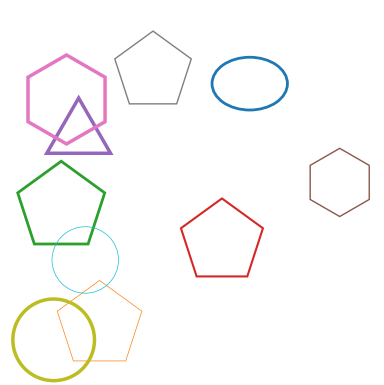[{"shape": "oval", "thickness": 2, "radius": 0.49, "center": [0.649, 0.783]}, {"shape": "pentagon", "thickness": 0.5, "radius": 0.58, "center": [0.259, 0.156]}, {"shape": "pentagon", "thickness": 2, "radius": 0.59, "center": [0.159, 0.462]}, {"shape": "pentagon", "thickness": 1.5, "radius": 0.56, "center": [0.576, 0.373]}, {"shape": "triangle", "thickness": 2.5, "radius": 0.48, "center": [0.204, 0.65]}, {"shape": "hexagon", "thickness": 1, "radius": 0.44, "center": [0.882, 0.526]}, {"shape": "hexagon", "thickness": 2.5, "radius": 0.58, "center": [0.173, 0.742]}, {"shape": "pentagon", "thickness": 1, "radius": 0.52, "center": [0.397, 0.815]}, {"shape": "circle", "thickness": 2.5, "radius": 0.53, "center": [0.139, 0.117]}, {"shape": "circle", "thickness": 0.5, "radius": 0.43, "center": [0.221, 0.325]}]